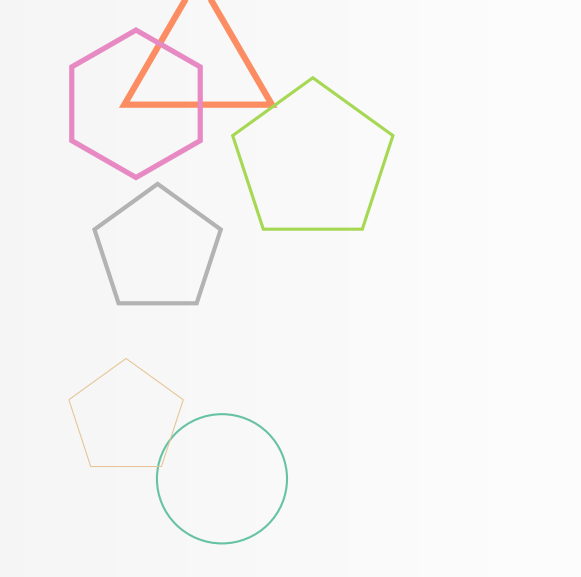[{"shape": "circle", "thickness": 1, "radius": 0.56, "center": [0.382, 0.17]}, {"shape": "triangle", "thickness": 3, "radius": 0.73, "center": [0.341, 0.891]}, {"shape": "hexagon", "thickness": 2.5, "radius": 0.64, "center": [0.234, 0.819]}, {"shape": "pentagon", "thickness": 1.5, "radius": 0.72, "center": [0.538, 0.72]}, {"shape": "pentagon", "thickness": 0.5, "radius": 0.52, "center": [0.217, 0.275]}, {"shape": "pentagon", "thickness": 2, "radius": 0.57, "center": [0.271, 0.566]}]